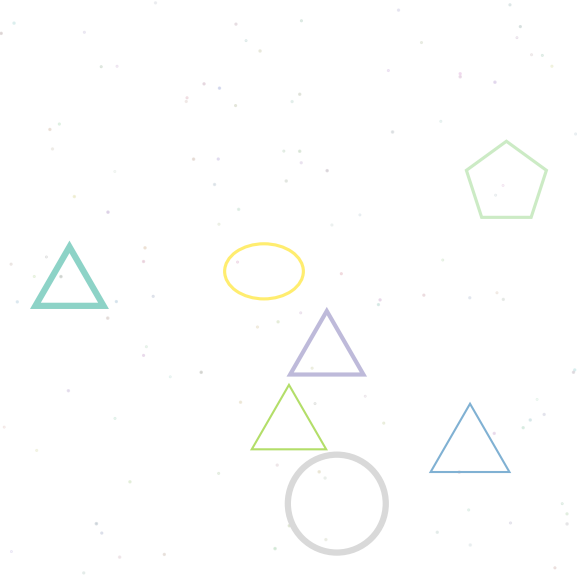[{"shape": "triangle", "thickness": 3, "radius": 0.34, "center": [0.12, 0.504]}, {"shape": "triangle", "thickness": 2, "radius": 0.37, "center": [0.566, 0.387]}, {"shape": "triangle", "thickness": 1, "radius": 0.39, "center": [0.814, 0.221]}, {"shape": "triangle", "thickness": 1, "radius": 0.37, "center": [0.5, 0.258]}, {"shape": "circle", "thickness": 3, "radius": 0.42, "center": [0.583, 0.127]}, {"shape": "pentagon", "thickness": 1.5, "radius": 0.36, "center": [0.877, 0.682]}, {"shape": "oval", "thickness": 1.5, "radius": 0.34, "center": [0.457, 0.529]}]